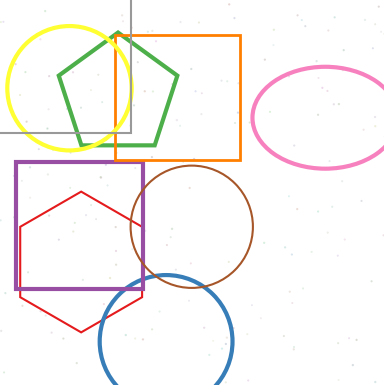[{"shape": "hexagon", "thickness": 1.5, "radius": 0.91, "center": [0.211, 0.319]}, {"shape": "circle", "thickness": 3, "radius": 0.86, "center": [0.431, 0.113]}, {"shape": "pentagon", "thickness": 3, "radius": 0.81, "center": [0.307, 0.753]}, {"shape": "square", "thickness": 3, "radius": 0.82, "center": [0.207, 0.414]}, {"shape": "square", "thickness": 2, "radius": 0.81, "center": [0.462, 0.747]}, {"shape": "circle", "thickness": 3, "radius": 0.81, "center": [0.18, 0.771]}, {"shape": "circle", "thickness": 1.5, "radius": 0.79, "center": [0.498, 0.411]}, {"shape": "oval", "thickness": 3, "radius": 0.95, "center": [0.845, 0.694]}, {"shape": "square", "thickness": 1.5, "radius": 0.91, "center": [0.158, 0.835]}]